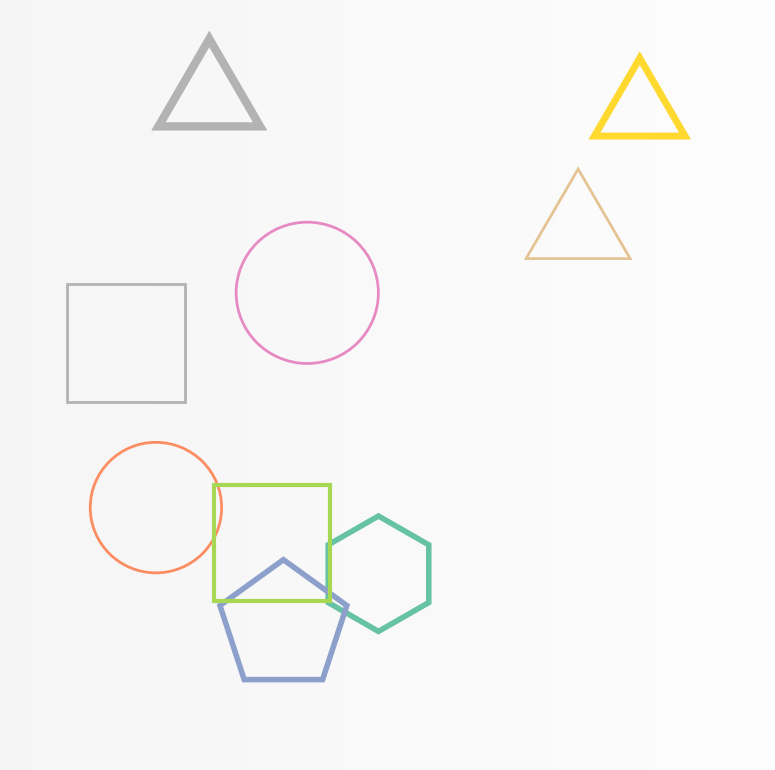[{"shape": "hexagon", "thickness": 2, "radius": 0.37, "center": [0.488, 0.255]}, {"shape": "circle", "thickness": 1, "radius": 0.42, "center": [0.201, 0.341]}, {"shape": "pentagon", "thickness": 2, "radius": 0.43, "center": [0.366, 0.187]}, {"shape": "circle", "thickness": 1, "radius": 0.46, "center": [0.396, 0.62]}, {"shape": "square", "thickness": 1.5, "radius": 0.37, "center": [0.351, 0.295]}, {"shape": "triangle", "thickness": 2.5, "radius": 0.34, "center": [0.825, 0.857]}, {"shape": "triangle", "thickness": 1, "radius": 0.39, "center": [0.746, 0.703]}, {"shape": "triangle", "thickness": 3, "radius": 0.38, "center": [0.27, 0.874]}, {"shape": "square", "thickness": 1, "radius": 0.38, "center": [0.163, 0.554]}]